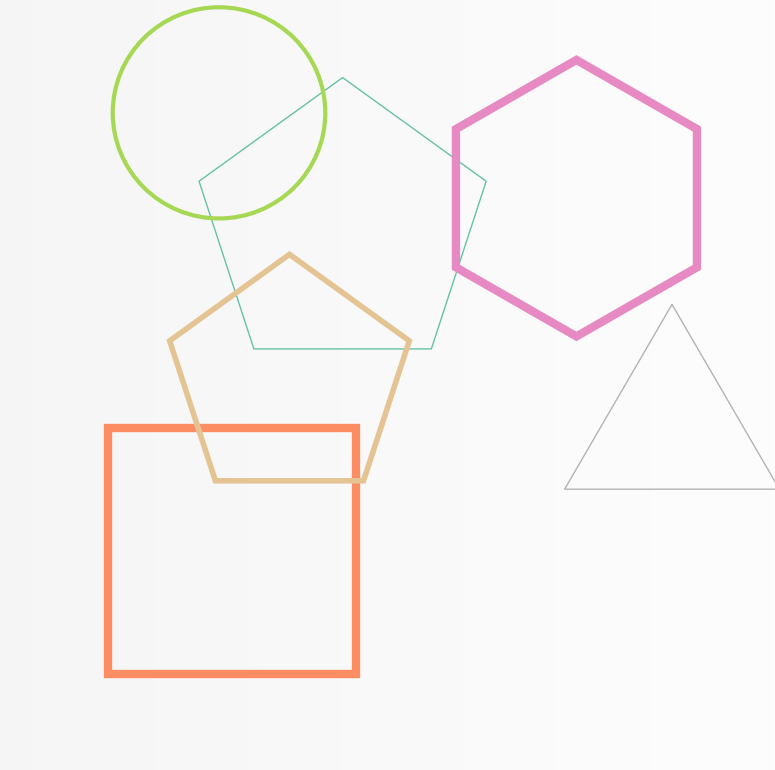[{"shape": "pentagon", "thickness": 0.5, "radius": 0.97, "center": [0.442, 0.704]}, {"shape": "square", "thickness": 3, "radius": 0.8, "center": [0.299, 0.284]}, {"shape": "hexagon", "thickness": 3, "radius": 0.9, "center": [0.744, 0.743]}, {"shape": "circle", "thickness": 1.5, "radius": 0.69, "center": [0.283, 0.853]}, {"shape": "pentagon", "thickness": 2, "radius": 0.81, "center": [0.374, 0.507]}, {"shape": "triangle", "thickness": 0.5, "radius": 0.8, "center": [0.867, 0.445]}]